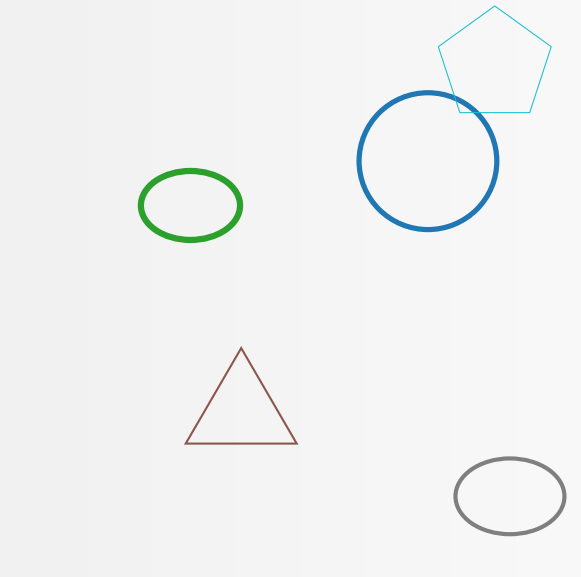[{"shape": "circle", "thickness": 2.5, "radius": 0.59, "center": [0.736, 0.72]}, {"shape": "oval", "thickness": 3, "radius": 0.43, "center": [0.328, 0.643]}, {"shape": "triangle", "thickness": 1, "radius": 0.55, "center": [0.415, 0.286]}, {"shape": "oval", "thickness": 2, "radius": 0.47, "center": [0.877, 0.14]}, {"shape": "pentagon", "thickness": 0.5, "radius": 0.51, "center": [0.851, 0.887]}]